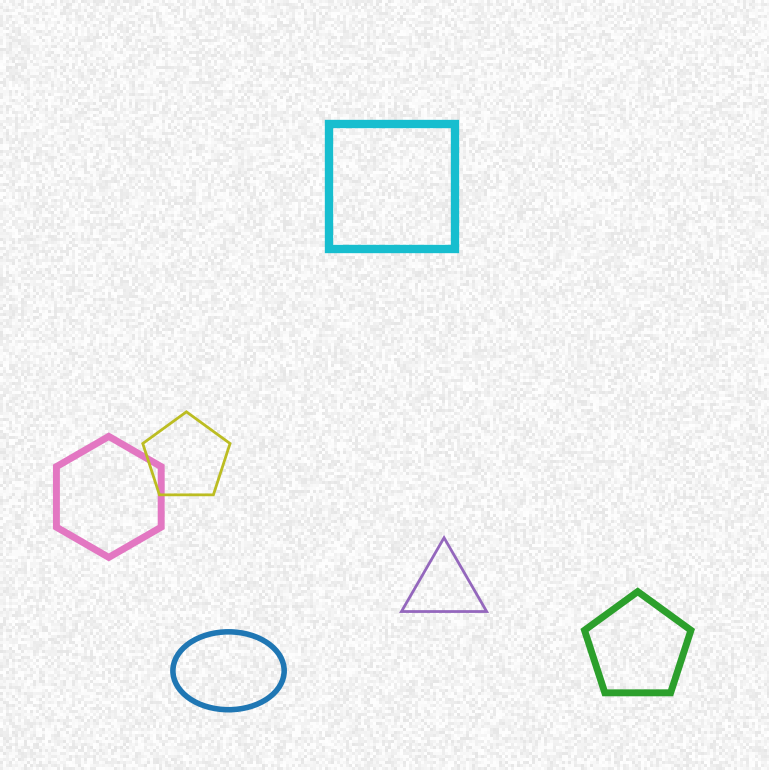[{"shape": "oval", "thickness": 2, "radius": 0.36, "center": [0.297, 0.129]}, {"shape": "pentagon", "thickness": 2.5, "radius": 0.36, "center": [0.828, 0.159]}, {"shape": "triangle", "thickness": 1, "radius": 0.32, "center": [0.577, 0.238]}, {"shape": "hexagon", "thickness": 2.5, "radius": 0.39, "center": [0.141, 0.355]}, {"shape": "pentagon", "thickness": 1, "radius": 0.3, "center": [0.242, 0.406]}, {"shape": "square", "thickness": 3, "radius": 0.41, "center": [0.509, 0.758]}]